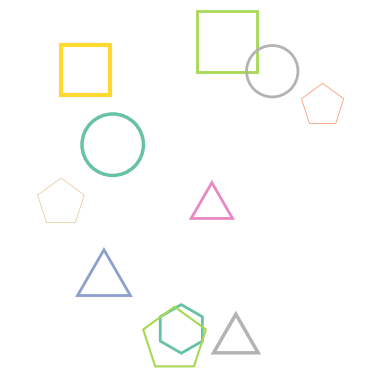[{"shape": "hexagon", "thickness": 2, "radius": 0.32, "center": [0.471, 0.146]}, {"shape": "circle", "thickness": 2.5, "radius": 0.4, "center": [0.293, 0.624]}, {"shape": "pentagon", "thickness": 0.5, "radius": 0.29, "center": [0.838, 0.726]}, {"shape": "triangle", "thickness": 2, "radius": 0.4, "center": [0.27, 0.272]}, {"shape": "triangle", "thickness": 2, "radius": 0.31, "center": [0.55, 0.464]}, {"shape": "square", "thickness": 2, "radius": 0.39, "center": [0.589, 0.892]}, {"shape": "pentagon", "thickness": 1.5, "radius": 0.43, "center": [0.453, 0.118]}, {"shape": "square", "thickness": 3, "radius": 0.32, "center": [0.222, 0.818]}, {"shape": "pentagon", "thickness": 0.5, "radius": 0.32, "center": [0.158, 0.474]}, {"shape": "circle", "thickness": 2, "radius": 0.33, "center": [0.707, 0.815]}, {"shape": "triangle", "thickness": 2.5, "radius": 0.33, "center": [0.613, 0.117]}]